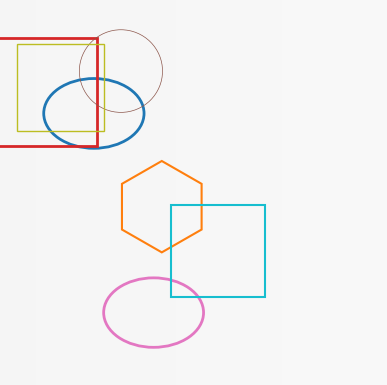[{"shape": "oval", "thickness": 2, "radius": 0.65, "center": [0.242, 0.705]}, {"shape": "hexagon", "thickness": 1.5, "radius": 0.59, "center": [0.418, 0.463]}, {"shape": "square", "thickness": 2, "radius": 0.7, "center": [0.11, 0.762]}, {"shape": "circle", "thickness": 0.5, "radius": 0.54, "center": [0.312, 0.815]}, {"shape": "oval", "thickness": 2, "radius": 0.64, "center": [0.396, 0.188]}, {"shape": "square", "thickness": 1, "radius": 0.57, "center": [0.157, 0.773]}, {"shape": "square", "thickness": 1.5, "radius": 0.6, "center": [0.563, 0.348]}]